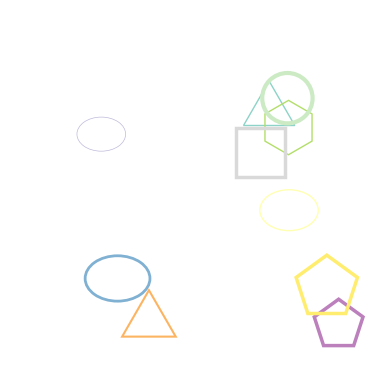[{"shape": "triangle", "thickness": 1, "radius": 0.38, "center": [0.699, 0.712]}, {"shape": "oval", "thickness": 1, "radius": 0.38, "center": [0.751, 0.454]}, {"shape": "oval", "thickness": 0.5, "radius": 0.32, "center": [0.263, 0.652]}, {"shape": "oval", "thickness": 2, "radius": 0.42, "center": [0.305, 0.277]}, {"shape": "triangle", "thickness": 1.5, "radius": 0.4, "center": [0.387, 0.166]}, {"shape": "hexagon", "thickness": 1, "radius": 0.35, "center": [0.749, 0.669]}, {"shape": "square", "thickness": 2.5, "radius": 0.32, "center": [0.677, 0.603]}, {"shape": "pentagon", "thickness": 2.5, "radius": 0.33, "center": [0.88, 0.156]}, {"shape": "circle", "thickness": 3, "radius": 0.33, "center": [0.747, 0.745]}, {"shape": "pentagon", "thickness": 2.5, "radius": 0.42, "center": [0.849, 0.253]}]